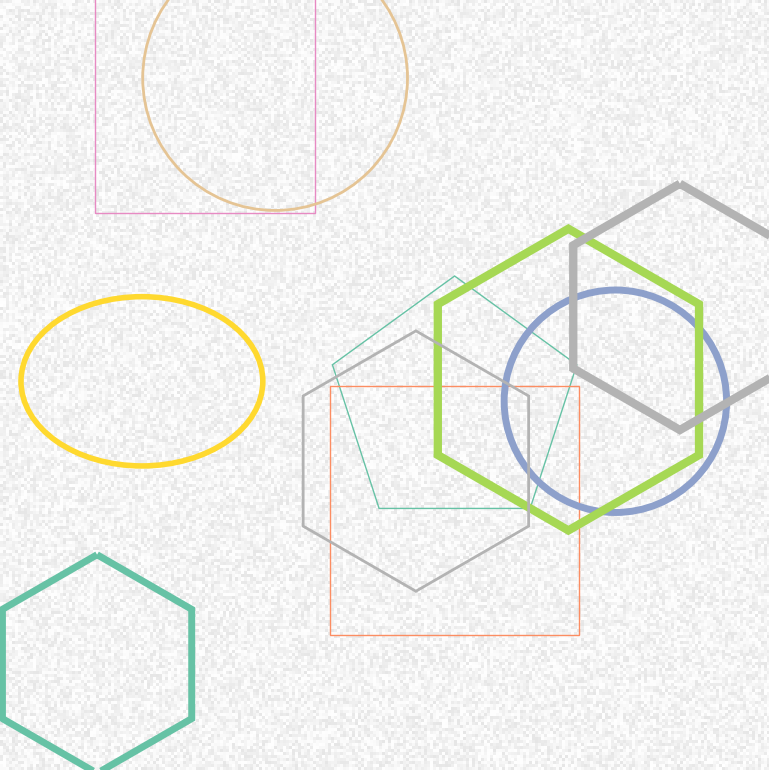[{"shape": "pentagon", "thickness": 0.5, "radius": 0.83, "center": [0.59, 0.475]}, {"shape": "hexagon", "thickness": 2.5, "radius": 0.71, "center": [0.126, 0.138]}, {"shape": "square", "thickness": 0.5, "radius": 0.81, "center": [0.591, 0.336]}, {"shape": "circle", "thickness": 2.5, "radius": 0.72, "center": [0.799, 0.479]}, {"shape": "square", "thickness": 0.5, "radius": 0.72, "center": [0.266, 0.866]}, {"shape": "hexagon", "thickness": 3, "radius": 0.98, "center": [0.738, 0.507]}, {"shape": "oval", "thickness": 2, "radius": 0.79, "center": [0.184, 0.505]}, {"shape": "circle", "thickness": 1, "radius": 0.86, "center": [0.357, 0.899]}, {"shape": "hexagon", "thickness": 1, "radius": 0.85, "center": [0.54, 0.401]}, {"shape": "hexagon", "thickness": 3, "radius": 0.8, "center": [0.883, 0.601]}]